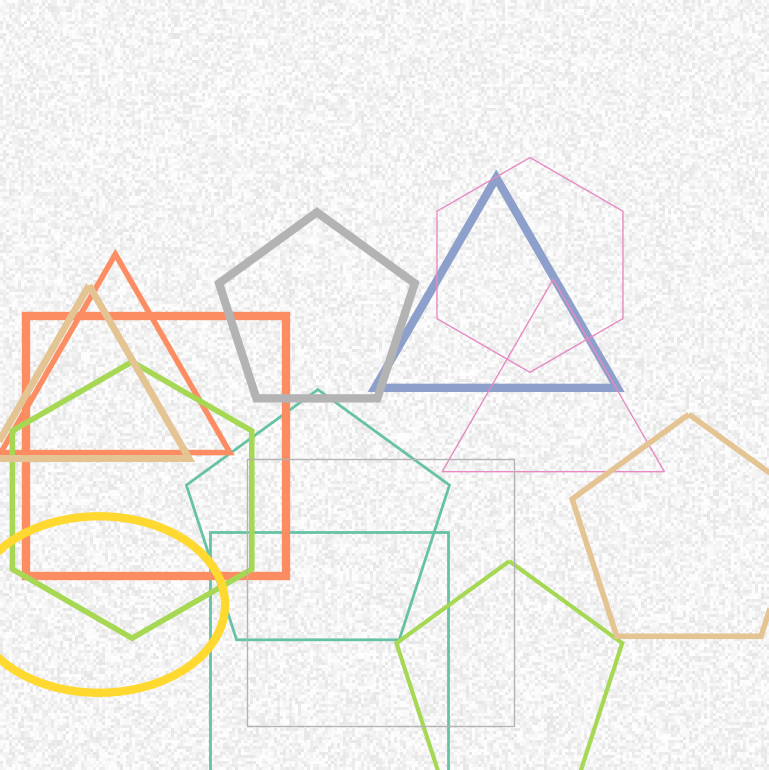[{"shape": "pentagon", "thickness": 1, "radius": 0.9, "center": [0.413, 0.314]}, {"shape": "square", "thickness": 1, "radius": 0.77, "center": [0.427, 0.154]}, {"shape": "square", "thickness": 3, "radius": 0.84, "center": [0.203, 0.421]}, {"shape": "triangle", "thickness": 2, "radius": 0.86, "center": [0.15, 0.498]}, {"shape": "triangle", "thickness": 3, "radius": 0.91, "center": [0.644, 0.587]}, {"shape": "hexagon", "thickness": 0.5, "radius": 0.7, "center": [0.688, 0.656]}, {"shape": "triangle", "thickness": 0.5, "radius": 0.83, "center": [0.718, 0.471]}, {"shape": "hexagon", "thickness": 2, "radius": 0.9, "center": [0.172, 0.351]}, {"shape": "pentagon", "thickness": 1.5, "radius": 0.77, "center": [0.661, 0.117]}, {"shape": "oval", "thickness": 3, "radius": 0.82, "center": [0.129, 0.215]}, {"shape": "pentagon", "thickness": 2, "radius": 0.8, "center": [0.895, 0.303]}, {"shape": "triangle", "thickness": 2.5, "radius": 0.75, "center": [0.116, 0.479]}, {"shape": "pentagon", "thickness": 3, "radius": 0.67, "center": [0.412, 0.591]}, {"shape": "square", "thickness": 0.5, "radius": 0.87, "center": [0.494, 0.23]}]